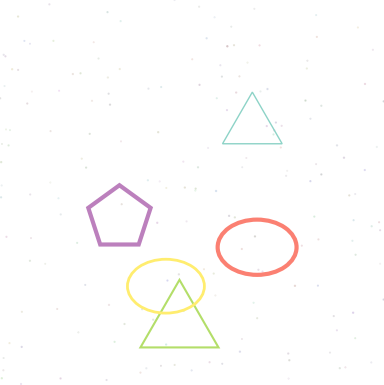[{"shape": "triangle", "thickness": 1, "radius": 0.45, "center": [0.655, 0.671]}, {"shape": "oval", "thickness": 3, "radius": 0.51, "center": [0.668, 0.358]}, {"shape": "triangle", "thickness": 1.5, "radius": 0.58, "center": [0.466, 0.156]}, {"shape": "pentagon", "thickness": 3, "radius": 0.43, "center": [0.31, 0.434]}, {"shape": "oval", "thickness": 2, "radius": 0.5, "center": [0.431, 0.257]}]